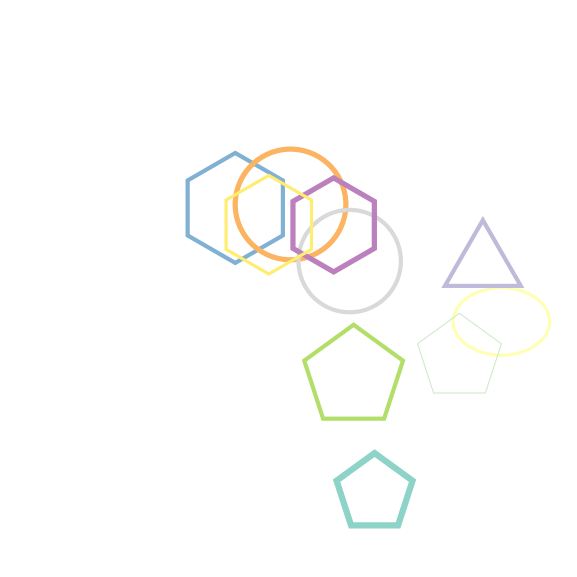[{"shape": "pentagon", "thickness": 3, "radius": 0.35, "center": [0.649, 0.145]}, {"shape": "oval", "thickness": 1.5, "radius": 0.42, "center": [0.868, 0.442]}, {"shape": "triangle", "thickness": 2, "radius": 0.38, "center": [0.836, 0.542]}, {"shape": "hexagon", "thickness": 2, "radius": 0.48, "center": [0.407, 0.639]}, {"shape": "circle", "thickness": 2.5, "radius": 0.48, "center": [0.503, 0.645]}, {"shape": "pentagon", "thickness": 2, "radius": 0.45, "center": [0.612, 0.347]}, {"shape": "circle", "thickness": 2, "radius": 0.44, "center": [0.606, 0.547]}, {"shape": "hexagon", "thickness": 2.5, "radius": 0.41, "center": [0.578, 0.61]}, {"shape": "pentagon", "thickness": 0.5, "radius": 0.38, "center": [0.796, 0.38]}, {"shape": "hexagon", "thickness": 1.5, "radius": 0.43, "center": [0.465, 0.61]}]